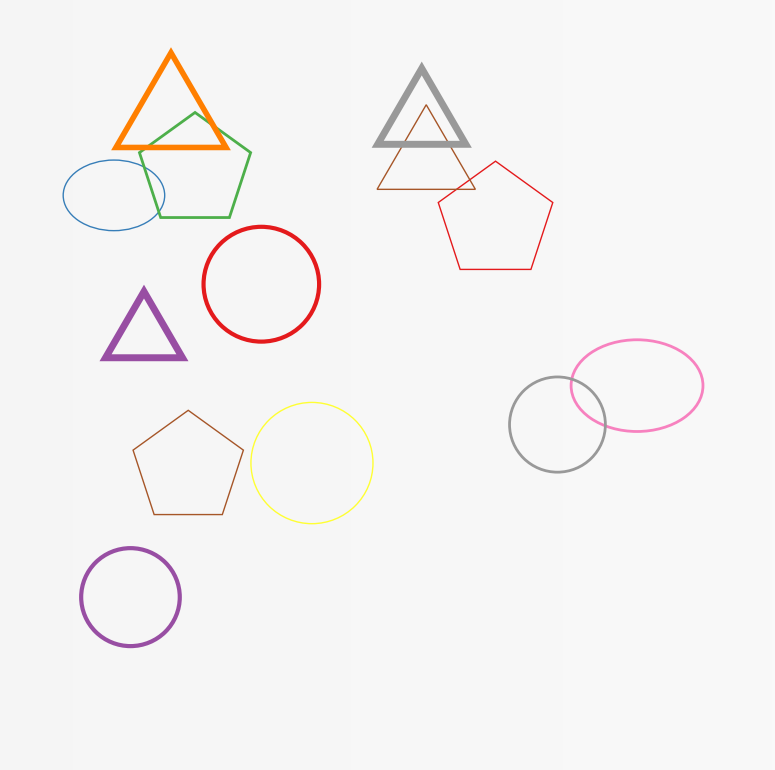[{"shape": "pentagon", "thickness": 0.5, "radius": 0.39, "center": [0.639, 0.713]}, {"shape": "circle", "thickness": 1.5, "radius": 0.37, "center": [0.337, 0.631]}, {"shape": "oval", "thickness": 0.5, "radius": 0.33, "center": [0.147, 0.746]}, {"shape": "pentagon", "thickness": 1, "radius": 0.38, "center": [0.252, 0.779]}, {"shape": "triangle", "thickness": 2.5, "radius": 0.29, "center": [0.186, 0.564]}, {"shape": "circle", "thickness": 1.5, "radius": 0.32, "center": [0.168, 0.225]}, {"shape": "triangle", "thickness": 2, "radius": 0.41, "center": [0.221, 0.849]}, {"shape": "circle", "thickness": 0.5, "radius": 0.39, "center": [0.403, 0.399]}, {"shape": "triangle", "thickness": 0.5, "radius": 0.37, "center": [0.55, 0.791]}, {"shape": "pentagon", "thickness": 0.5, "radius": 0.37, "center": [0.243, 0.392]}, {"shape": "oval", "thickness": 1, "radius": 0.43, "center": [0.822, 0.499]}, {"shape": "circle", "thickness": 1, "radius": 0.31, "center": [0.719, 0.449]}, {"shape": "triangle", "thickness": 2.5, "radius": 0.33, "center": [0.544, 0.845]}]